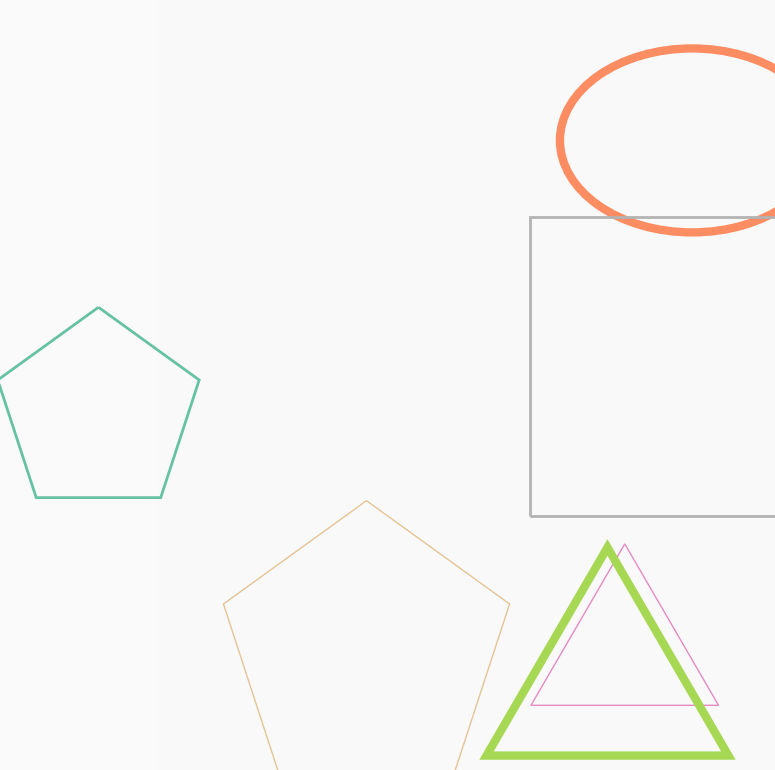[{"shape": "pentagon", "thickness": 1, "radius": 0.68, "center": [0.127, 0.464]}, {"shape": "oval", "thickness": 3, "radius": 0.85, "center": [0.893, 0.818]}, {"shape": "triangle", "thickness": 0.5, "radius": 0.7, "center": [0.806, 0.154]}, {"shape": "triangle", "thickness": 3, "radius": 0.9, "center": [0.784, 0.109]}, {"shape": "pentagon", "thickness": 0.5, "radius": 0.97, "center": [0.473, 0.156]}, {"shape": "square", "thickness": 1, "radius": 0.97, "center": [0.878, 0.524]}]